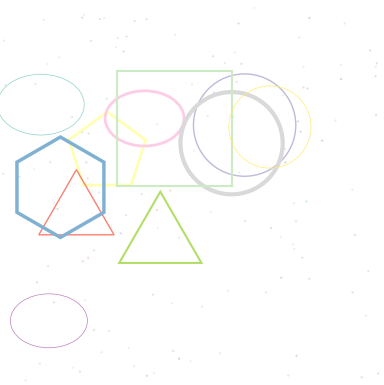[{"shape": "oval", "thickness": 0.5, "radius": 0.56, "center": [0.106, 0.728]}, {"shape": "pentagon", "thickness": 2, "radius": 0.53, "center": [0.279, 0.604]}, {"shape": "circle", "thickness": 1, "radius": 0.66, "center": [0.635, 0.675]}, {"shape": "triangle", "thickness": 1, "radius": 0.56, "center": [0.198, 0.446]}, {"shape": "hexagon", "thickness": 2.5, "radius": 0.65, "center": [0.157, 0.514]}, {"shape": "triangle", "thickness": 1.5, "radius": 0.62, "center": [0.416, 0.379]}, {"shape": "oval", "thickness": 2, "radius": 0.51, "center": [0.376, 0.692]}, {"shape": "circle", "thickness": 3, "radius": 0.66, "center": [0.601, 0.628]}, {"shape": "oval", "thickness": 0.5, "radius": 0.5, "center": [0.127, 0.167]}, {"shape": "square", "thickness": 1.5, "radius": 0.75, "center": [0.453, 0.667]}, {"shape": "circle", "thickness": 0.5, "radius": 0.53, "center": [0.701, 0.67]}]